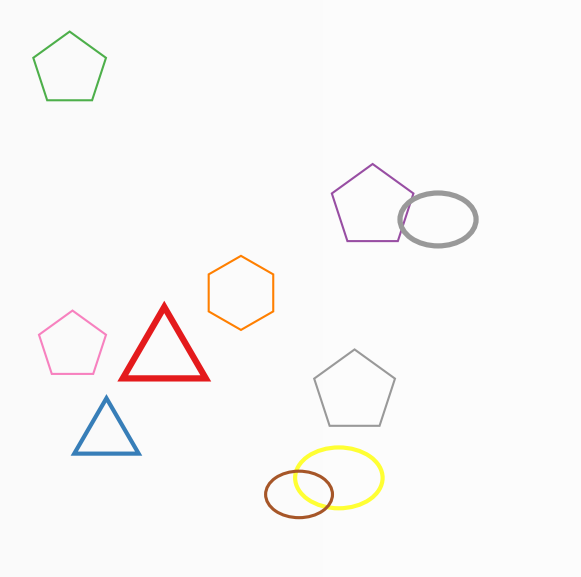[{"shape": "triangle", "thickness": 3, "radius": 0.41, "center": [0.283, 0.385]}, {"shape": "triangle", "thickness": 2, "radius": 0.32, "center": [0.183, 0.246]}, {"shape": "pentagon", "thickness": 1, "radius": 0.33, "center": [0.12, 0.879]}, {"shape": "pentagon", "thickness": 1, "radius": 0.37, "center": [0.641, 0.641]}, {"shape": "hexagon", "thickness": 1, "radius": 0.32, "center": [0.415, 0.492]}, {"shape": "oval", "thickness": 2, "radius": 0.38, "center": [0.583, 0.172]}, {"shape": "oval", "thickness": 1.5, "radius": 0.29, "center": [0.514, 0.143]}, {"shape": "pentagon", "thickness": 1, "radius": 0.3, "center": [0.125, 0.401]}, {"shape": "pentagon", "thickness": 1, "radius": 0.37, "center": [0.61, 0.321]}, {"shape": "oval", "thickness": 2.5, "radius": 0.33, "center": [0.754, 0.619]}]